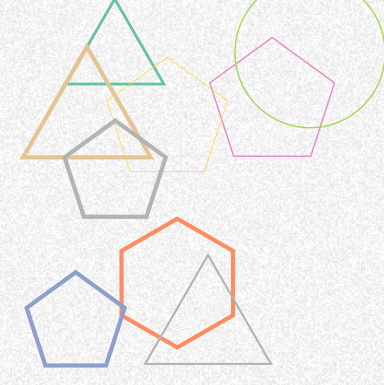[{"shape": "triangle", "thickness": 2, "radius": 0.74, "center": [0.298, 0.855]}, {"shape": "hexagon", "thickness": 3, "radius": 0.84, "center": [0.46, 0.265]}, {"shape": "pentagon", "thickness": 3, "radius": 0.67, "center": [0.197, 0.159]}, {"shape": "pentagon", "thickness": 1, "radius": 0.85, "center": [0.707, 0.732]}, {"shape": "circle", "thickness": 1, "radius": 0.97, "center": [0.805, 0.863]}, {"shape": "pentagon", "thickness": 0.5, "radius": 0.82, "center": [0.434, 0.687]}, {"shape": "triangle", "thickness": 3, "radius": 0.96, "center": [0.226, 0.687]}, {"shape": "pentagon", "thickness": 3, "radius": 0.69, "center": [0.299, 0.549]}, {"shape": "triangle", "thickness": 1.5, "radius": 0.94, "center": [0.54, 0.149]}]